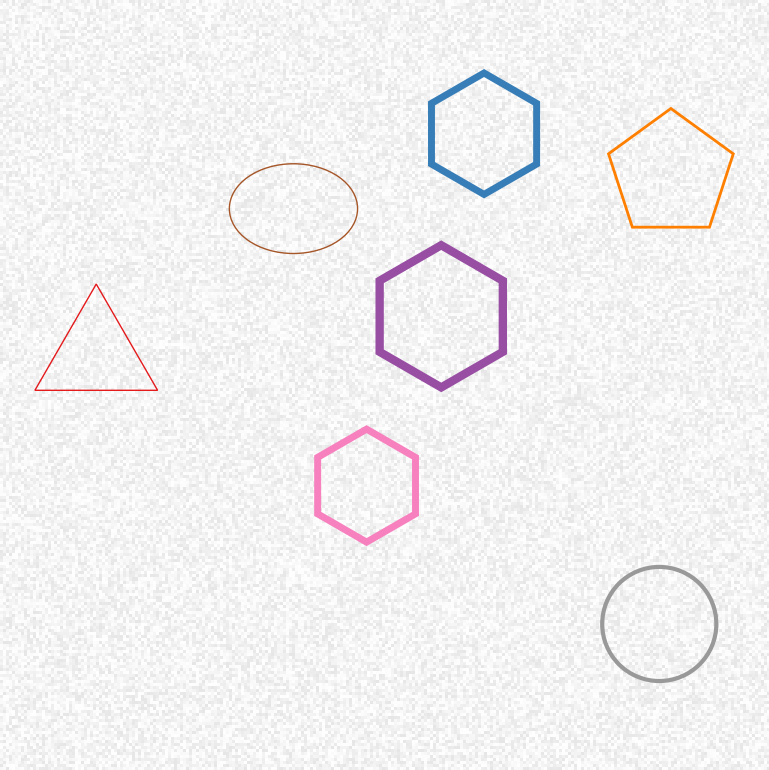[{"shape": "triangle", "thickness": 0.5, "radius": 0.46, "center": [0.125, 0.539]}, {"shape": "hexagon", "thickness": 2.5, "radius": 0.39, "center": [0.629, 0.826]}, {"shape": "hexagon", "thickness": 3, "radius": 0.46, "center": [0.573, 0.589]}, {"shape": "pentagon", "thickness": 1, "radius": 0.43, "center": [0.871, 0.774]}, {"shape": "oval", "thickness": 0.5, "radius": 0.42, "center": [0.381, 0.729]}, {"shape": "hexagon", "thickness": 2.5, "radius": 0.37, "center": [0.476, 0.369]}, {"shape": "circle", "thickness": 1.5, "radius": 0.37, "center": [0.856, 0.19]}]